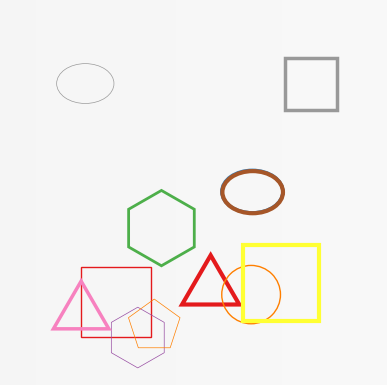[{"shape": "triangle", "thickness": 3, "radius": 0.43, "center": [0.544, 0.252]}, {"shape": "square", "thickness": 1, "radius": 0.45, "center": [0.299, 0.216]}, {"shape": "oval", "thickness": 2.5, "radius": 0.39, "center": [0.651, 0.502]}, {"shape": "hexagon", "thickness": 2, "radius": 0.49, "center": [0.417, 0.408]}, {"shape": "hexagon", "thickness": 0.5, "radius": 0.39, "center": [0.356, 0.123]}, {"shape": "circle", "thickness": 1, "radius": 0.38, "center": [0.648, 0.235]}, {"shape": "pentagon", "thickness": 0.5, "radius": 0.35, "center": [0.398, 0.153]}, {"shape": "square", "thickness": 3, "radius": 0.49, "center": [0.725, 0.265]}, {"shape": "oval", "thickness": 3, "radius": 0.39, "center": [0.652, 0.501]}, {"shape": "triangle", "thickness": 2.5, "radius": 0.41, "center": [0.209, 0.187]}, {"shape": "oval", "thickness": 0.5, "radius": 0.37, "center": [0.22, 0.783]}, {"shape": "square", "thickness": 2.5, "radius": 0.34, "center": [0.802, 0.782]}]